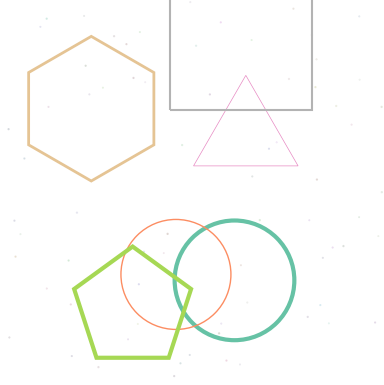[{"shape": "circle", "thickness": 3, "radius": 0.78, "center": [0.609, 0.272]}, {"shape": "circle", "thickness": 1, "radius": 0.71, "center": [0.457, 0.287]}, {"shape": "triangle", "thickness": 0.5, "radius": 0.78, "center": [0.638, 0.648]}, {"shape": "pentagon", "thickness": 3, "radius": 0.8, "center": [0.344, 0.2]}, {"shape": "hexagon", "thickness": 2, "radius": 0.94, "center": [0.237, 0.718]}, {"shape": "square", "thickness": 1.5, "radius": 0.93, "center": [0.626, 0.898]}]